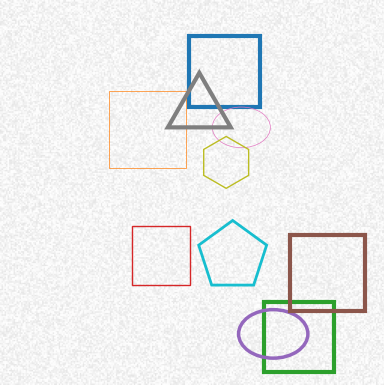[{"shape": "square", "thickness": 3, "radius": 0.46, "center": [0.583, 0.814]}, {"shape": "square", "thickness": 0.5, "radius": 0.5, "center": [0.384, 0.663]}, {"shape": "square", "thickness": 3, "radius": 0.46, "center": [0.777, 0.125]}, {"shape": "square", "thickness": 1, "radius": 0.38, "center": [0.418, 0.336]}, {"shape": "oval", "thickness": 2.5, "radius": 0.45, "center": [0.71, 0.133]}, {"shape": "square", "thickness": 3, "radius": 0.49, "center": [0.85, 0.291]}, {"shape": "oval", "thickness": 0.5, "radius": 0.38, "center": [0.627, 0.669]}, {"shape": "triangle", "thickness": 3, "radius": 0.47, "center": [0.518, 0.716]}, {"shape": "hexagon", "thickness": 1, "radius": 0.34, "center": [0.587, 0.578]}, {"shape": "pentagon", "thickness": 2, "radius": 0.46, "center": [0.604, 0.335]}]